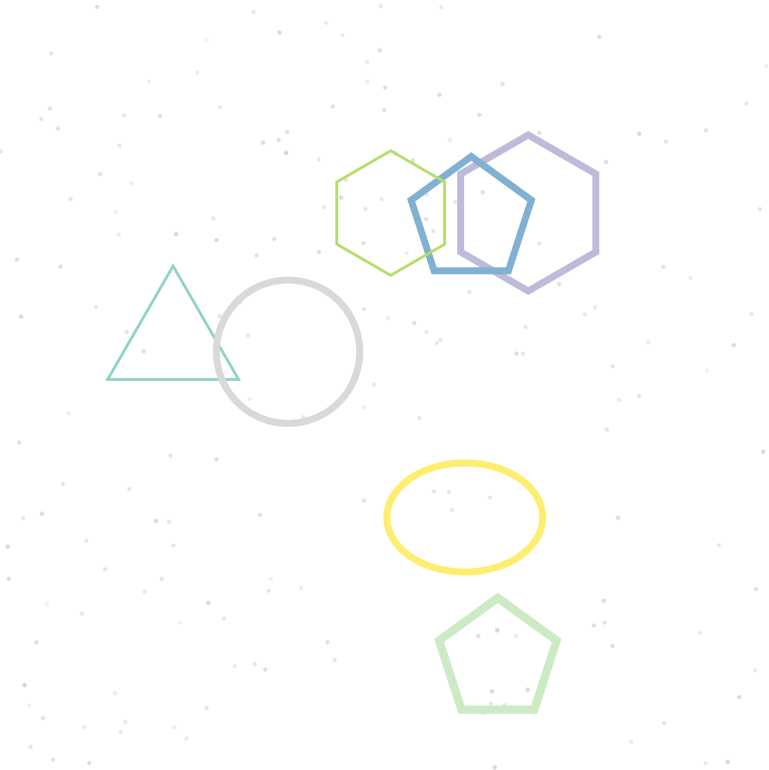[{"shape": "triangle", "thickness": 1, "radius": 0.49, "center": [0.225, 0.556]}, {"shape": "hexagon", "thickness": 2.5, "radius": 0.51, "center": [0.686, 0.723]}, {"shape": "pentagon", "thickness": 2.5, "radius": 0.41, "center": [0.612, 0.715]}, {"shape": "hexagon", "thickness": 1, "radius": 0.4, "center": [0.507, 0.723]}, {"shape": "circle", "thickness": 2.5, "radius": 0.47, "center": [0.374, 0.543]}, {"shape": "pentagon", "thickness": 3, "radius": 0.4, "center": [0.647, 0.143]}, {"shape": "oval", "thickness": 2.5, "radius": 0.51, "center": [0.604, 0.328]}]